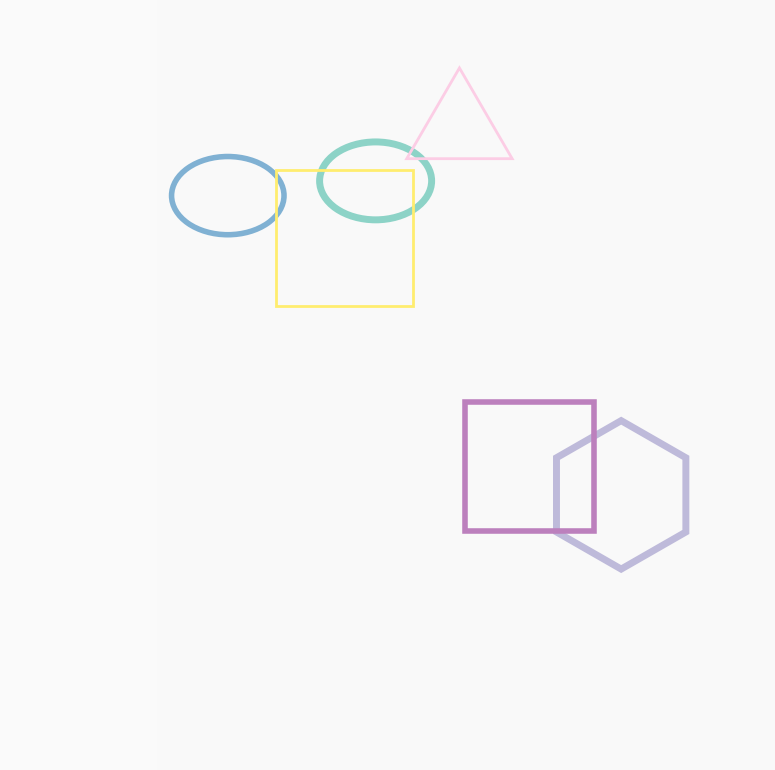[{"shape": "oval", "thickness": 2.5, "radius": 0.36, "center": [0.485, 0.765]}, {"shape": "hexagon", "thickness": 2.5, "radius": 0.48, "center": [0.802, 0.357]}, {"shape": "oval", "thickness": 2, "radius": 0.36, "center": [0.294, 0.746]}, {"shape": "triangle", "thickness": 1, "radius": 0.39, "center": [0.593, 0.833]}, {"shape": "square", "thickness": 2, "radius": 0.42, "center": [0.683, 0.394]}, {"shape": "square", "thickness": 1, "radius": 0.44, "center": [0.444, 0.69]}]